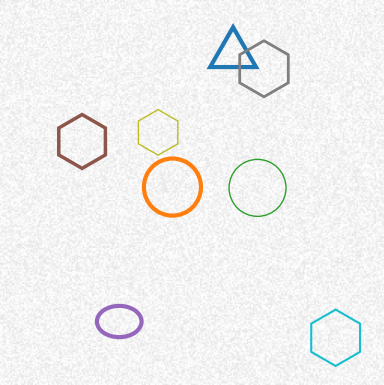[{"shape": "triangle", "thickness": 3, "radius": 0.34, "center": [0.605, 0.86]}, {"shape": "circle", "thickness": 3, "radius": 0.37, "center": [0.448, 0.514]}, {"shape": "circle", "thickness": 1, "radius": 0.37, "center": [0.669, 0.512]}, {"shape": "oval", "thickness": 3, "radius": 0.29, "center": [0.31, 0.165]}, {"shape": "hexagon", "thickness": 2.5, "radius": 0.35, "center": [0.213, 0.633]}, {"shape": "hexagon", "thickness": 2, "radius": 0.36, "center": [0.686, 0.821]}, {"shape": "hexagon", "thickness": 1, "radius": 0.3, "center": [0.411, 0.656]}, {"shape": "hexagon", "thickness": 1.5, "radius": 0.37, "center": [0.872, 0.123]}]